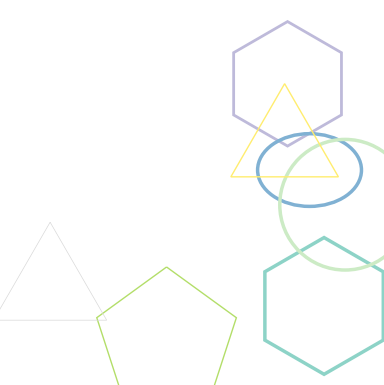[{"shape": "hexagon", "thickness": 2.5, "radius": 0.89, "center": [0.842, 0.205]}, {"shape": "hexagon", "thickness": 2, "radius": 0.81, "center": [0.747, 0.782]}, {"shape": "oval", "thickness": 2.5, "radius": 0.67, "center": [0.804, 0.558]}, {"shape": "pentagon", "thickness": 1, "radius": 0.95, "center": [0.433, 0.116]}, {"shape": "triangle", "thickness": 0.5, "radius": 0.85, "center": [0.13, 0.253]}, {"shape": "circle", "thickness": 2.5, "radius": 0.85, "center": [0.896, 0.468]}, {"shape": "triangle", "thickness": 1, "radius": 0.81, "center": [0.739, 0.621]}]